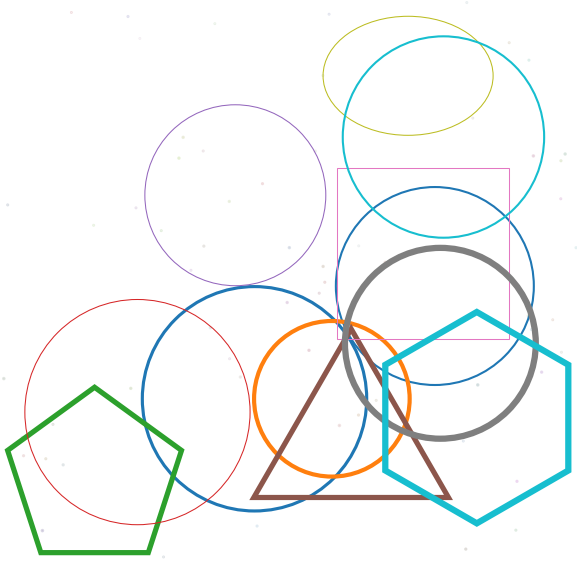[{"shape": "circle", "thickness": 1, "radius": 0.86, "center": [0.753, 0.504]}, {"shape": "circle", "thickness": 1.5, "radius": 0.97, "center": [0.441, 0.309]}, {"shape": "circle", "thickness": 2, "radius": 0.67, "center": [0.575, 0.309]}, {"shape": "pentagon", "thickness": 2.5, "radius": 0.79, "center": [0.164, 0.17]}, {"shape": "circle", "thickness": 0.5, "radius": 0.97, "center": [0.238, 0.286]}, {"shape": "circle", "thickness": 0.5, "radius": 0.78, "center": [0.407, 0.661]}, {"shape": "triangle", "thickness": 2.5, "radius": 0.97, "center": [0.608, 0.235]}, {"shape": "square", "thickness": 0.5, "radius": 0.74, "center": [0.732, 0.56]}, {"shape": "circle", "thickness": 3, "radius": 0.83, "center": [0.763, 0.405]}, {"shape": "oval", "thickness": 0.5, "radius": 0.74, "center": [0.707, 0.868]}, {"shape": "hexagon", "thickness": 3, "radius": 0.91, "center": [0.826, 0.276]}, {"shape": "circle", "thickness": 1, "radius": 0.87, "center": [0.768, 0.762]}]